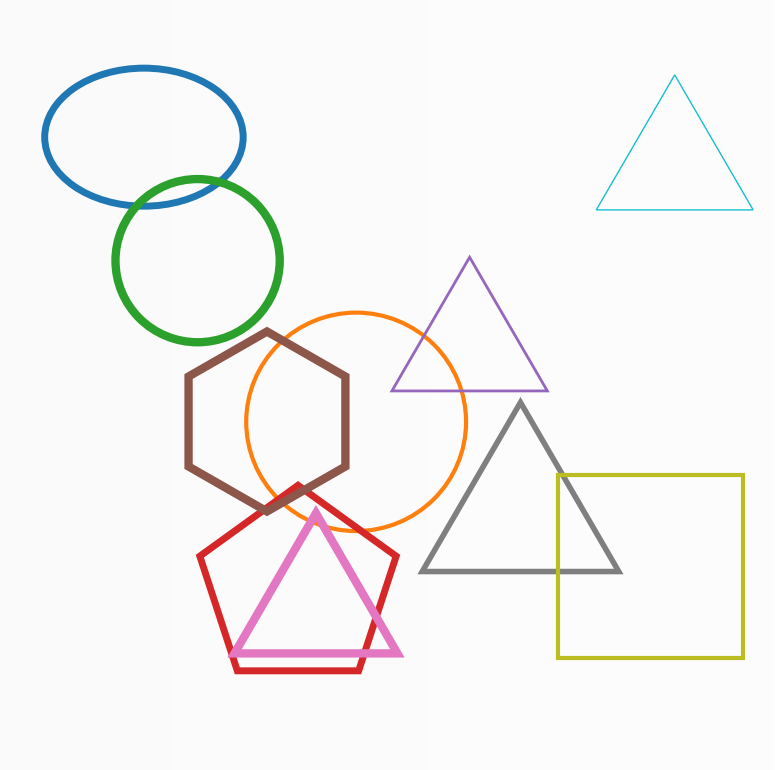[{"shape": "oval", "thickness": 2.5, "radius": 0.64, "center": [0.186, 0.822]}, {"shape": "circle", "thickness": 1.5, "radius": 0.71, "center": [0.46, 0.452]}, {"shape": "circle", "thickness": 3, "radius": 0.53, "center": [0.255, 0.661]}, {"shape": "pentagon", "thickness": 2.5, "radius": 0.67, "center": [0.385, 0.237]}, {"shape": "triangle", "thickness": 1, "radius": 0.58, "center": [0.606, 0.55]}, {"shape": "hexagon", "thickness": 3, "radius": 0.58, "center": [0.344, 0.453]}, {"shape": "triangle", "thickness": 3, "radius": 0.61, "center": [0.408, 0.212]}, {"shape": "triangle", "thickness": 2, "radius": 0.73, "center": [0.672, 0.331]}, {"shape": "square", "thickness": 1.5, "radius": 0.6, "center": [0.839, 0.264]}, {"shape": "triangle", "thickness": 0.5, "radius": 0.58, "center": [0.871, 0.786]}]